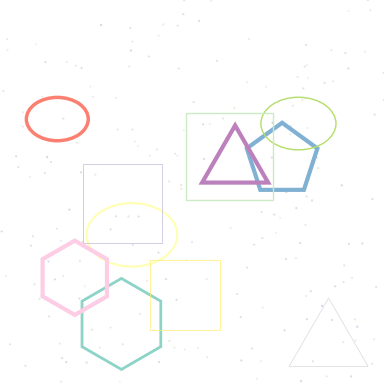[{"shape": "hexagon", "thickness": 2, "radius": 0.59, "center": [0.315, 0.159]}, {"shape": "oval", "thickness": 1.5, "radius": 0.59, "center": [0.343, 0.39]}, {"shape": "square", "thickness": 0.5, "radius": 0.52, "center": [0.319, 0.472]}, {"shape": "oval", "thickness": 2.5, "radius": 0.4, "center": [0.149, 0.691]}, {"shape": "pentagon", "thickness": 3, "radius": 0.48, "center": [0.733, 0.585]}, {"shape": "oval", "thickness": 1, "radius": 0.49, "center": [0.775, 0.679]}, {"shape": "hexagon", "thickness": 3, "radius": 0.48, "center": [0.194, 0.279]}, {"shape": "triangle", "thickness": 0.5, "radius": 0.59, "center": [0.854, 0.108]}, {"shape": "triangle", "thickness": 3, "radius": 0.49, "center": [0.611, 0.575]}, {"shape": "square", "thickness": 1, "radius": 0.56, "center": [0.596, 0.594]}, {"shape": "square", "thickness": 0.5, "radius": 0.45, "center": [0.481, 0.233]}]